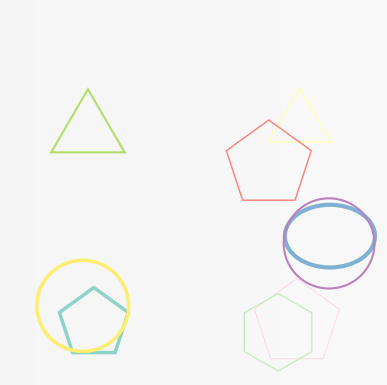[{"shape": "pentagon", "thickness": 2.5, "radius": 0.47, "center": [0.242, 0.16]}, {"shape": "triangle", "thickness": 1, "radius": 0.47, "center": [0.773, 0.678]}, {"shape": "pentagon", "thickness": 1, "radius": 0.58, "center": [0.694, 0.573]}, {"shape": "oval", "thickness": 3, "radius": 0.58, "center": [0.851, 0.387]}, {"shape": "triangle", "thickness": 1.5, "radius": 0.55, "center": [0.227, 0.659]}, {"shape": "pentagon", "thickness": 0.5, "radius": 0.58, "center": [0.766, 0.161]}, {"shape": "circle", "thickness": 1.5, "radius": 0.59, "center": [0.849, 0.368]}, {"shape": "hexagon", "thickness": 1, "radius": 0.5, "center": [0.718, 0.137]}, {"shape": "circle", "thickness": 2.5, "radius": 0.59, "center": [0.213, 0.206]}]